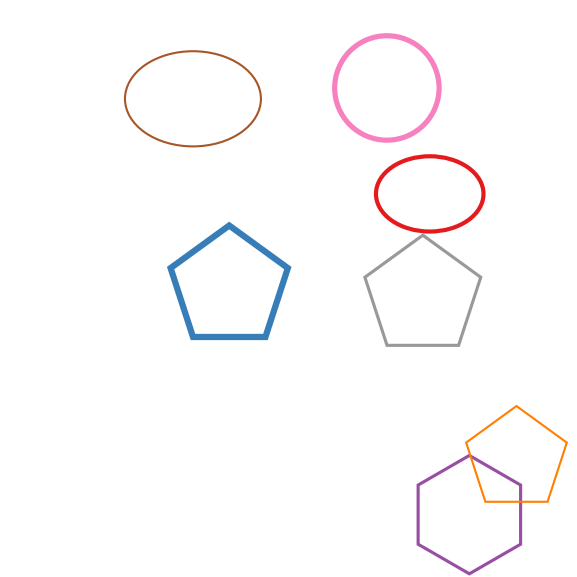[{"shape": "oval", "thickness": 2, "radius": 0.47, "center": [0.744, 0.663]}, {"shape": "pentagon", "thickness": 3, "radius": 0.53, "center": [0.397, 0.502]}, {"shape": "hexagon", "thickness": 1.5, "radius": 0.51, "center": [0.813, 0.108]}, {"shape": "pentagon", "thickness": 1, "radius": 0.46, "center": [0.894, 0.204]}, {"shape": "oval", "thickness": 1, "radius": 0.59, "center": [0.334, 0.828]}, {"shape": "circle", "thickness": 2.5, "radius": 0.45, "center": [0.67, 0.847]}, {"shape": "pentagon", "thickness": 1.5, "radius": 0.53, "center": [0.732, 0.486]}]